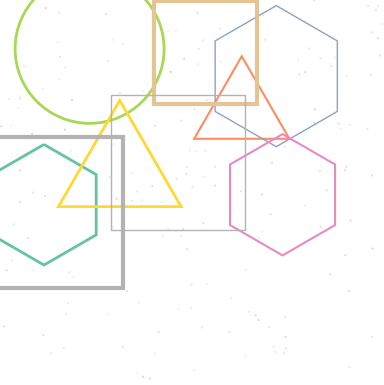[{"shape": "hexagon", "thickness": 2, "radius": 0.78, "center": [0.114, 0.468]}, {"shape": "triangle", "thickness": 1.5, "radius": 0.71, "center": [0.628, 0.711]}, {"shape": "hexagon", "thickness": 1, "radius": 0.92, "center": [0.718, 0.802]}, {"shape": "hexagon", "thickness": 1.5, "radius": 0.79, "center": [0.734, 0.494]}, {"shape": "circle", "thickness": 2, "radius": 0.97, "center": [0.233, 0.873]}, {"shape": "triangle", "thickness": 2, "radius": 0.92, "center": [0.311, 0.555]}, {"shape": "square", "thickness": 3, "radius": 0.67, "center": [0.534, 0.864]}, {"shape": "square", "thickness": 1, "radius": 0.87, "center": [0.462, 0.578]}, {"shape": "square", "thickness": 3, "radius": 0.98, "center": [0.123, 0.447]}]